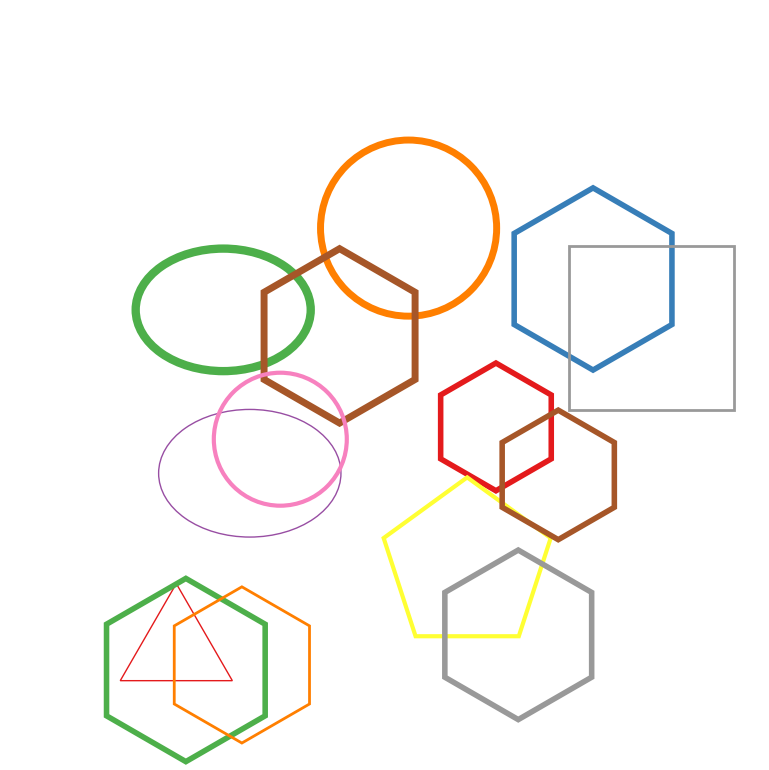[{"shape": "triangle", "thickness": 0.5, "radius": 0.42, "center": [0.229, 0.158]}, {"shape": "hexagon", "thickness": 2, "radius": 0.41, "center": [0.644, 0.446]}, {"shape": "hexagon", "thickness": 2, "radius": 0.59, "center": [0.77, 0.638]}, {"shape": "oval", "thickness": 3, "radius": 0.57, "center": [0.29, 0.598]}, {"shape": "hexagon", "thickness": 2, "radius": 0.59, "center": [0.241, 0.13]}, {"shape": "oval", "thickness": 0.5, "radius": 0.59, "center": [0.324, 0.385]}, {"shape": "hexagon", "thickness": 1, "radius": 0.51, "center": [0.314, 0.136]}, {"shape": "circle", "thickness": 2.5, "radius": 0.57, "center": [0.531, 0.704]}, {"shape": "pentagon", "thickness": 1.5, "radius": 0.57, "center": [0.607, 0.266]}, {"shape": "hexagon", "thickness": 2.5, "radius": 0.57, "center": [0.441, 0.564]}, {"shape": "hexagon", "thickness": 2, "radius": 0.42, "center": [0.725, 0.383]}, {"shape": "circle", "thickness": 1.5, "radius": 0.43, "center": [0.364, 0.43]}, {"shape": "hexagon", "thickness": 2, "radius": 0.55, "center": [0.673, 0.176]}, {"shape": "square", "thickness": 1, "radius": 0.53, "center": [0.846, 0.574]}]